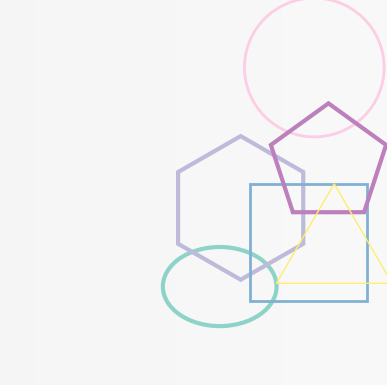[{"shape": "oval", "thickness": 3, "radius": 0.73, "center": [0.567, 0.256]}, {"shape": "hexagon", "thickness": 3, "radius": 0.93, "center": [0.621, 0.46]}, {"shape": "square", "thickness": 2, "radius": 0.76, "center": [0.796, 0.37]}, {"shape": "circle", "thickness": 2, "radius": 0.9, "center": [0.811, 0.825]}, {"shape": "pentagon", "thickness": 3, "radius": 0.78, "center": [0.848, 0.575]}, {"shape": "triangle", "thickness": 1, "radius": 0.86, "center": [0.862, 0.35]}]